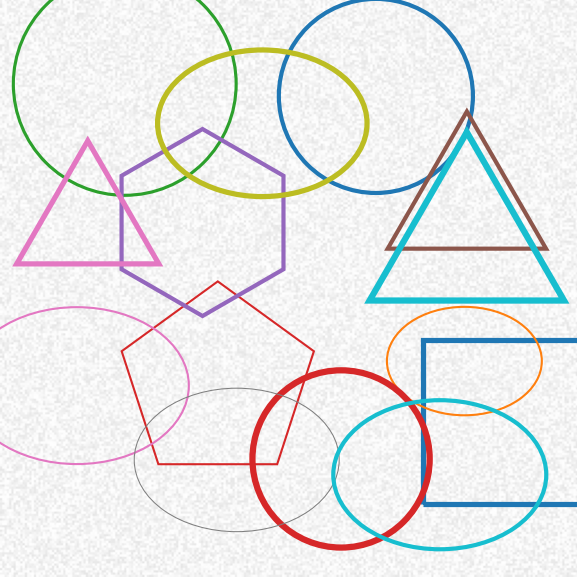[{"shape": "square", "thickness": 2.5, "radius": 0.71, "center": [0.875, 0.269]}, {"shape": "circle", "thickness": 2, "radius": 0.84, "center": [0.651, 0.833]}, {"shape": "oval", "thickness": 1, "radius": 0.67, "center": [0.804, 0.374]}, {"shape": "circle", "thickness": 1.5, "radius": 0.96, "center": [0.216, 0.854]}, {"shape": "pentagon", "thickness": 1, "radius": 0.87, "center": [0.377, 0.337]}, {"shape": "circle", "thickness": 3, "radius": 0.77, "center": [0.591, 0.204]}, {"shape": "hexagon", "thickness": 2, "radius": 0.81, "center": [0.351, 0.614]}, {"shape": "triangle", "thickness": 2, "radius": 0.79, "center": [0.808, 0.648]}, {"shape": "oval", "thickness": 1, "radius": 0.97, "center": [0.133, 0.331]}, {"shape": "triangle", "thickness": 2.5, "radius": 0.71, "center": [0.152, 0.613]}, {"shape": "oval", "thickness": 0.5, "radius": 0.89, "center": [0.41, 0.203]}, {"shape": "oval", "thickness": 2.5, "radius": 0.91, "center": [0.454, 0.786]}, {"shape": "triangle", "thickness": 3, "radius": 0.97, "center": [0.808, 0.576]}, {"shape": "oval", "thickness": 2, "radius": 0.92, "center": [0.762, 0.177]}]